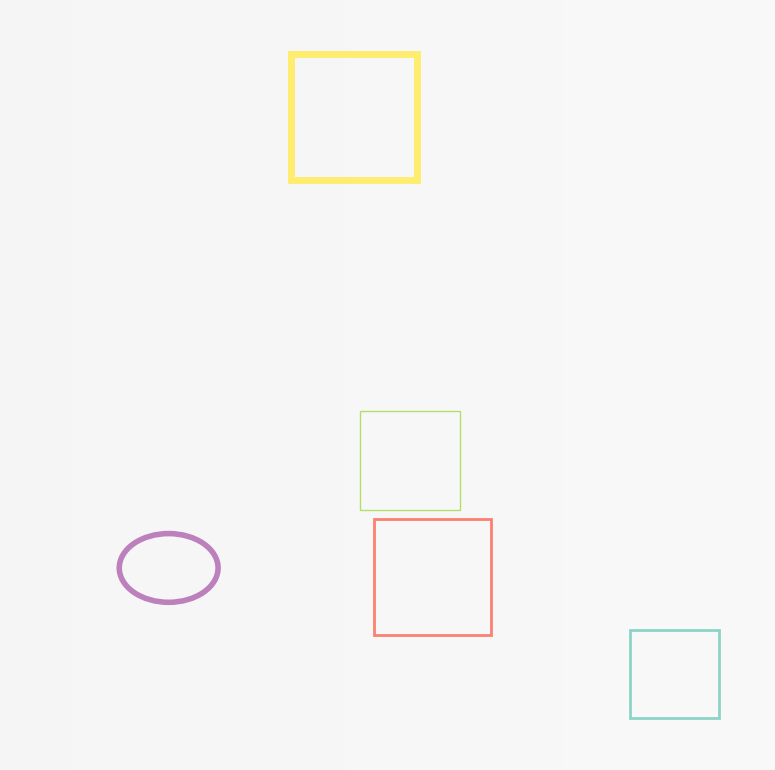[{"shape": "square", "thickness": 1, "radius": 0.29, "center": [0.87, 0.125]}, {"shape": "square", "thickness": 1, "radius": 0.38, "center": [0.558, 0.25]}, {"shape": "square", "thickness": 0.5, "radius": 0.32, "center": [0.529, 0.402]}, {"shape": "oval", "thickness": 2, "radius": 0.32, "center": [0.218, 0.262]}, {"shape": "square", "thickness": 2.5, "radius": 0.41, "center": [0.457, 0.848]}]